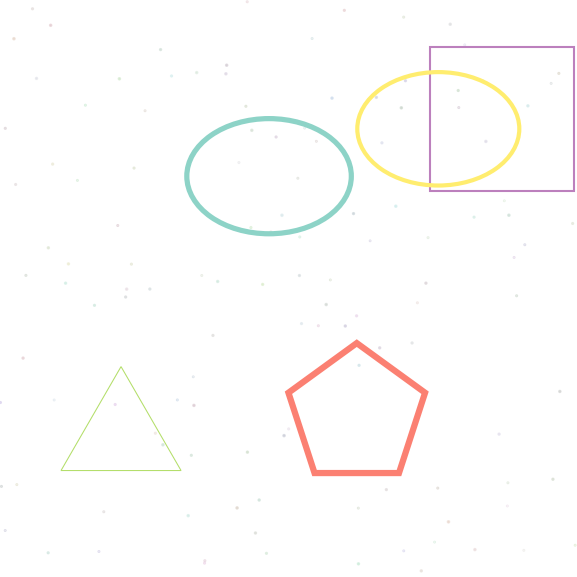[{"shape": "oval", "thickness": 2.5, "radius": 0.71, "center": [0.466, 0.694]}, {"shape": "pentagon", "thickness": 3, "radius": 0.62, "center": [0.618, 0.281]}, {"shape": "triangle", "thickness": 0.5, "radius": 0.6, "center": [0.21, 0.244]}, {"shape": "square", "thickness": 1, "radius": 0.62, "center": [0.87, 0.793]}, {"shape": "oval", "thickness": 2, "radius": 0.7, "center": [0.759, 0.776]}]